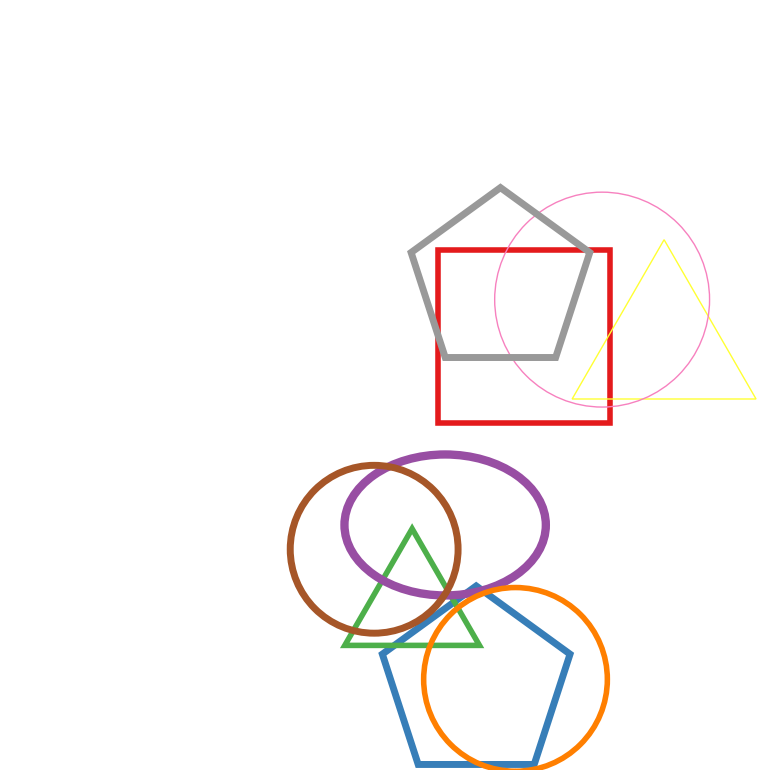[{"shape": "square", "thickness": 2, "radius": 0.56, "center": [0.681, 0.563]}, {"shape": "pentagon", "thickness": 2.5, "radius": 0.64, "center": [0.618, 0.111]}, {"shape": "triangle", "thickness": 2, "radius": 0.5, "center": [0.535, 0.212]}, {"shape": "oval", "thickness": 3, "radius": 0.65, "center": [0.578, 0.318]}, {"shape": "circle", "thickness": 2, "radius": 0.6, "center": [0.669, 0.118]}, {"shape": "triangle", "thickness": 0.5, "radius": 0.69, "center": [0.862, 0.551]}, {"shape": "circle", "thickness": 2.5, "radius": 0.54, "center": [0.486, 0.287]}, {"shape": "circle", "thickness": 0.5, "radius": 0.7, "center": [0.782, 0.611]}, {"shape": "pentagon", "thickness": 2.5, "radius": 0.61, "center": [0.65, 0.634]}]